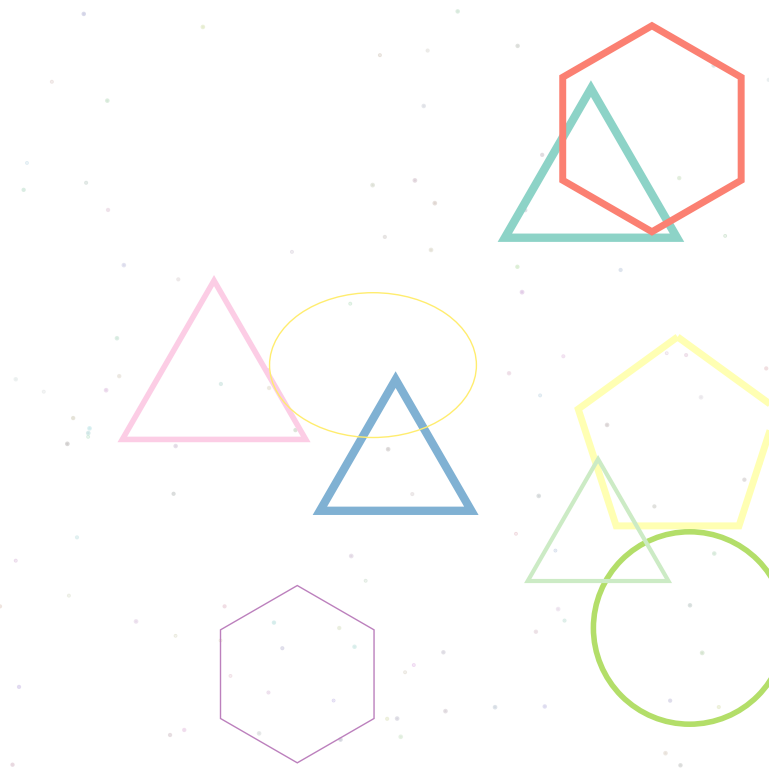[{"shape": "triangle", "thickness": 3, "radius": 0.65, "center": [0.767, 0.756]}, {"shape": "pentagon", "thickness": 2.5, "radius": 0.68, "center": [0.88, 0.427]}, {"shape": "hexagon", "thickness": 2.5, "radius": 0.67, "center": [0.847, 0.833]}, {"shape": "triangle", "thickness": 3, "radius": 0.57, "center": [0.514, 0.393]}, {"shape": "circle", "thickness": 2, "radius": 0.62, "center": [0.896, 0.184]}, {"shape": "triangle", "thickness": 2, "radius": 0.69, "center": [0.278, 0.498]}, {"shape": "hexagon", "thickness": 0.5, "radius": 0.58, "center": [0.386, 0.124]}, {"shape": "triangle", "thickness": 1.5, "radius": 0.53, "center": [0.777, 0.298]}, {"shape": "oval", "thickness": 0.5, "radius": 0.67, "center": [0.484, 0.526]}]